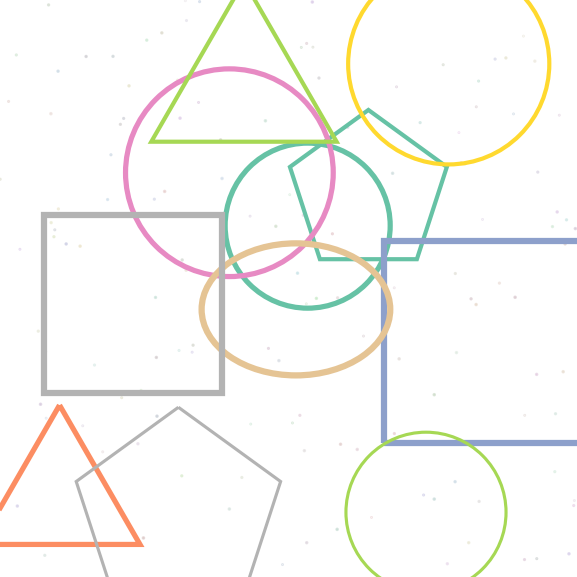[{"shape": "circle", "thickness": 2.5, "radius": 0.71, "center": [0.533, 0.608]}, {"shape": "pentagon", "thickness": 2, "radius": 0.71, "center": [0.638, 0.666]}, {"shape": "triangle", "thickness": 2.5, "radius": 0.8, "center": [0.103, 0.137]}, {"shape": "square", "thickness": 3, "radius": 0.88, "center": [0.841, 0.407]}, {"shape": "circle", "thickness": 2.5, "radius": 0.9, "center": [0.397, 0.7]}, {"shape": "circle", "thickness": 1.5, "radius": 0.69, "center": [0.738, 0.112]}, {"shape": "triangle", "thickness": 2, "radius": 0.93, "center": [0.422, 0.846]}, {"shape": "circle", "thickness": 2, "radius": 0.87, "center": [0.777, 0.889]}, {"shape": "oval", "thickness": 3, "radius": 0.82, "center": [0.512, 0.463]}, {"shape": "pentagon", "thickness": 1.5, "radius": 0.93, "center": [0.309, 0.108]}, {"shape": "square", "thickness": 3, "radius": 0.77, "center": [0.231, 0.472]}]